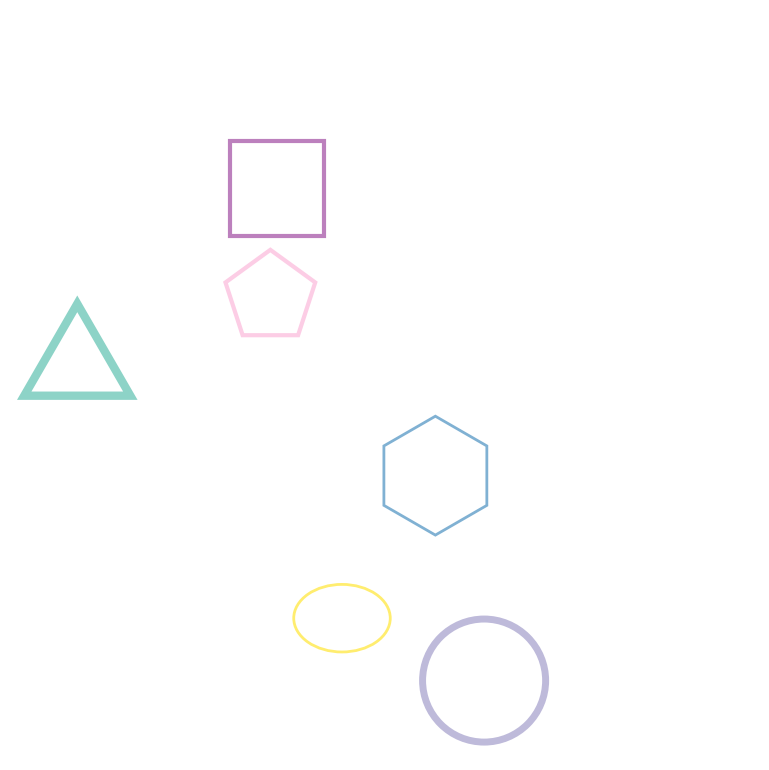[{"shape": "triangle", "thickness": 3, "radius": 0.4, "center": [0.1, 0.526]}, {"shape": "circle", "thickness": 2.5, "radius": 0.4, "center": [0.629, 0.116]}, {"shape": "hexagon", "thickness": 1, "radius": 0.39, "center": [0.565, 0.382]}, {"shape": "pentagon", "thickness": 1.5, "radius": 0.31, "center": [0.351, 0.614]}, {"shape": "square", "thickness": 1.5, "radius": 0.31, "center": [0.359, 0.755]}, {"shape": "oval", "thickness": 1, "radius": 0.31, "center": [0.444, 0.197]}]